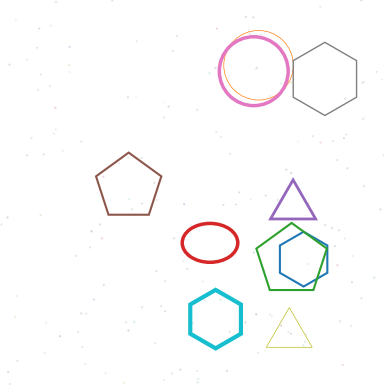[{"shape": "hexagon", "thickness": 1.5, "radius": 0.36, "center": [0.789, 0.327]}, {"shape": "circle", "thickness": 0.5, "radius": 0.45, "center": [0.672, 0.831]}, {"shape": "pentagon", "thickness": 1.5, "radius": 0.48, "center": [0.757, 0.325]}, {"shape": "oval", "thickness": 2.5, "radius": 0.36, "center": [0.545, 0.369]}, {"shape": "triangle", "thickness": 2, "radius": 0.34, "center": [0.761, 0.465]}, {"shape": "pentagon", "thickness": 1.5, "radius": 0.45, "center": [0.334, 0.514]}, {"shape": "circle", "thickness": 2.5, "radius": 0.45, "center": [0.659, 0.815]}, {"shape": "hexagon", "thickness": 1, "radius": 0.47, "center": [0.844, 0.795]}, {"shape": "triangle", "thickness": 0.5, "radius": 0.34, "center": [0.751, 0.132]}, {"shape": "hexagon", "thickness": 3, "radius": 0.38, "center": [0.56, 0.171]}]